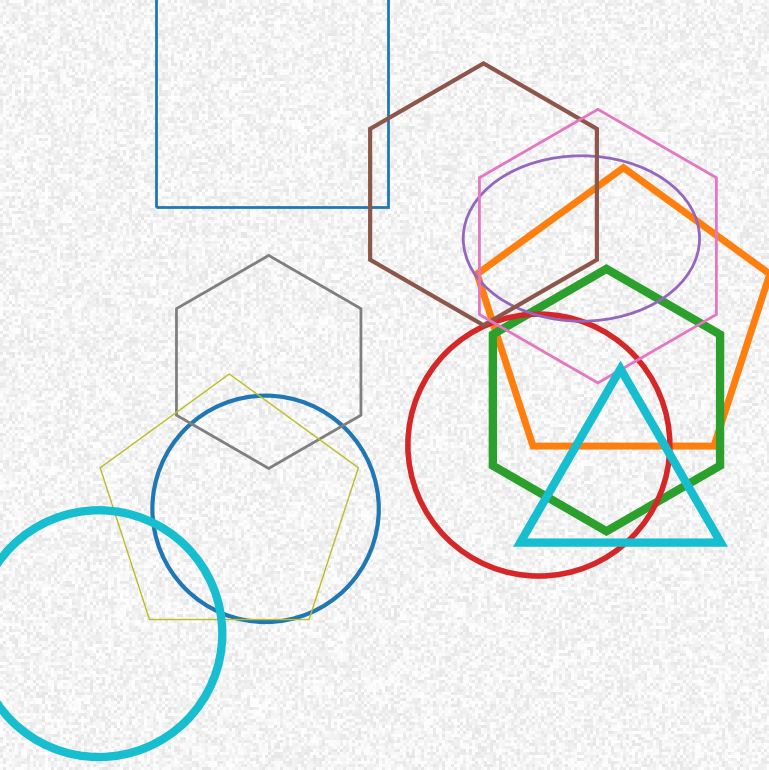[{"shape": "square", "thickness": 1, "radius": 0.75, "center": [0.353, 0.881]}, {"shape": "circle", "thickness": 1.5, "radius": 0.74, "center": [0.345, 0.339]}, {"shape": "pentagon", "thickness": 2.5, "radius": 1.0, "center": [0.81, 0.582]}, {"shape": "hexagon", "thickness": 3, "radius": 0.85, "center": [0.788, 0.48]}, {"shape": "circle", "thickness": 2, "radius": 0.85, "center": [0.7, 0.422]}, {"shape": "oval", "thickness": 1, "radius": 0.77, "center": [0.755, 0.69]}, {"shape": "hexagon", "thickness": 1.5, "radius": 0.85, "center": [0.628, 0.748]}, {"shape": "hexagon", "thickness": 1, "radius": 0.89, "center": [0.776, 0.68]}, {"shape": "hexagon", "thickness": 1, "radius": 0.69, "center": [0.349, 0.53]}, {"shape": "pentagon", "thickness": 0.5, "radius": 0.88, "center": [0.298, 0.338]}, {"shape": "triangle", "thickness": 3, "radius": 0.75, "center": [0.806, 0.371]}, {"shape": "circle", "thickness": 3, "radius": 0.8, "center": [0.128, 0.177]}]